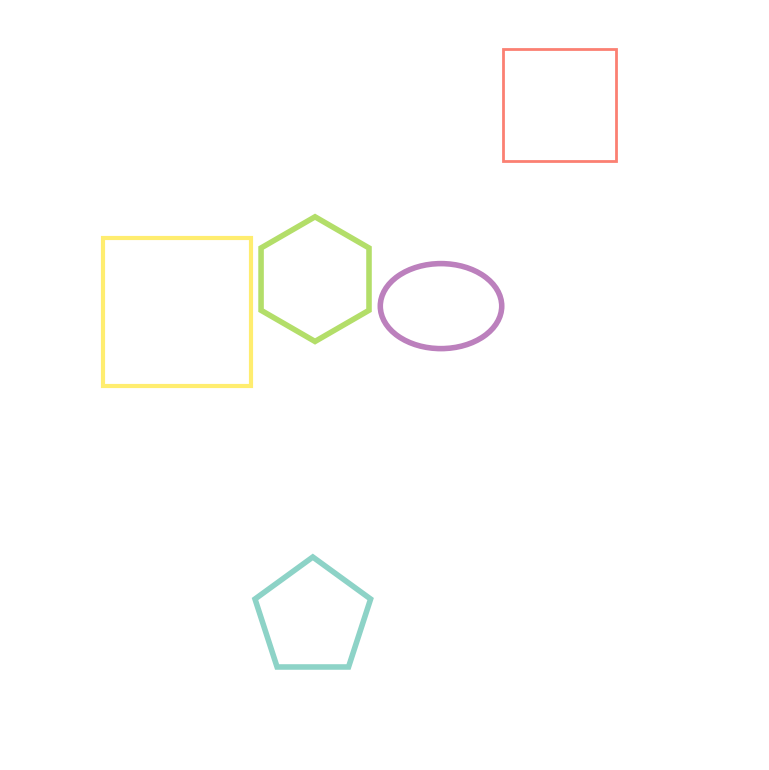[{"shape": "pentagon", "thickness": 2, "radius": 0.39, "center": [0.406, 0.198]}, {"shape": "square", "thickness": 1, "radius": 0.37, "center": [0.726, 0.864]}, {"shape": "hexagon", "thickness": 2, "radius": 0.4, "center": [0.409, 0.637]}, {"shape": "oval", "thickness": 2, "radius": 0.39, "center": [0.573, 0.602]}, {"shape": "square", "thickness": 1.5, "radius": 0.48, "center": [0.229, 0.595]}]